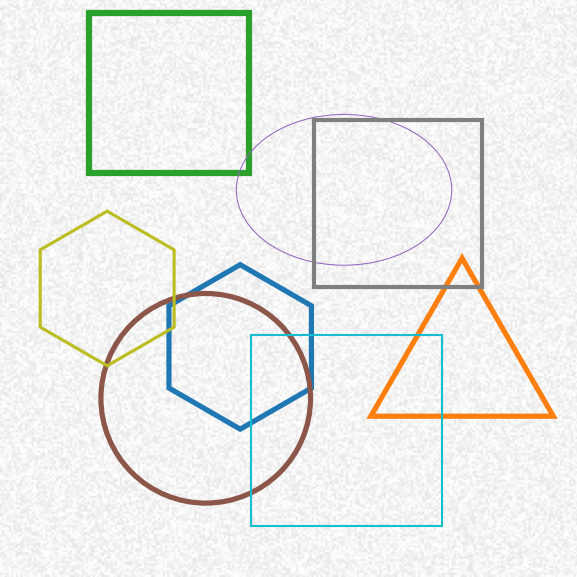[{"shape": "hexagon", "thickness": 2.5, "radius": 0.71, "center": [0.416, 0.398]}, {"shape": "triangle", "thickness": 2.5, "radius": 0.91, "center": [0.8, 0.37]}, {"shape": "square", "thickness": 3, "radius": 0.69, "center": [0.292, 0.838]}, {"shape": "oval", "thickness": 0.5, "radius": 0.93, "center": [0.596, 0.67]}, {"shape": "circle", "thickness": 2.5, "radius": 0.91, "center": [0.356, 0.309]}, {"shape": "square", "thickness": 2, "radius": 0.73, "center": [0.69, 0.647]}, {"shape": "hexagon", "thickness": 1.5, "radius": 0.67, "center": [0.186, 0.5]}, {"shape": "square", "thickness": 1, "radius": 0.83, "center": [0.6, 0.254]}]